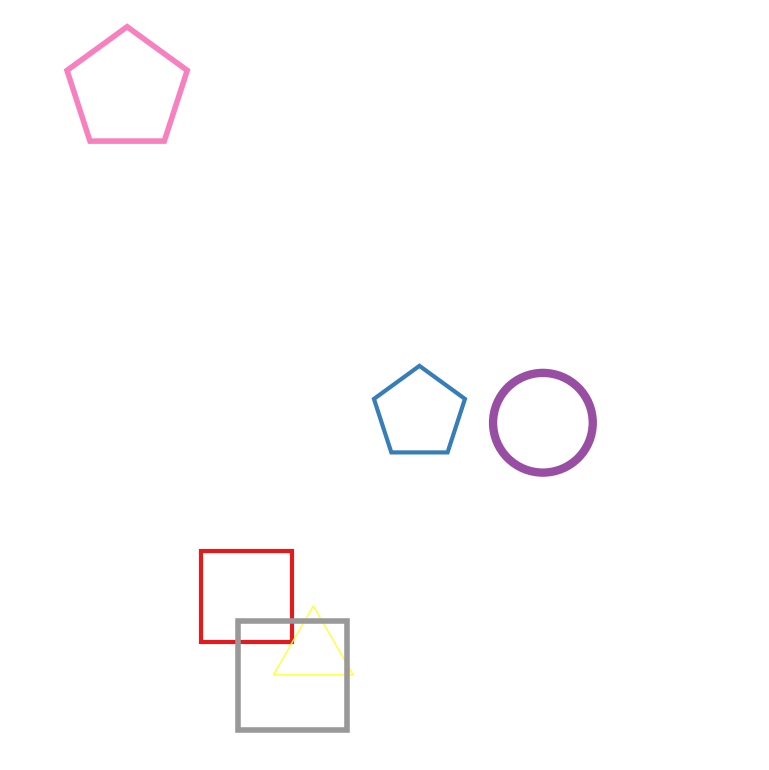[{"shape": "square", "thickness": 1.5, "radius": 0.3, "center": [0.32, 0.225]}, {"shape": "pentagon", "thickness": 1.5, "radius": 0.31, "center": [0.545, 0.463]}, {"shape": "circle", "thickness": 3, "radius": 0.32, "center": [0.705, 0.451]}, {"shape": "triangle", "thickness": 0.5, "radius": 0.3, "center": [0.407, 0.153]}, {"shape": "pentagon", "thickness": 2, "radius": 0.41, "center": [0.165, 0.883]}, {"shape": "square", "thickness": 2, "radius": 0.35, "center": [0.379, 0.123]}]